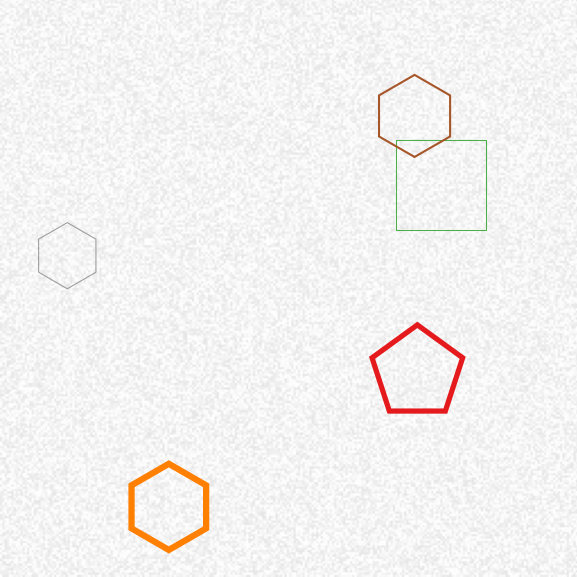[{"shape": "pentagon", "thickness": 2.5, "radius": 0.41, "center": [0.723, 0.354]}, {"shape": "square", "thickness": 0.5, "radius": 0.39, "center": [0.764, 0.679]}, {"shape": "hexagon", "thickness": 3, "radius": 0.37, "center": [0.292, 0.121]}, {"shape": "hexagon", "thickness": 1, "radius": 0.36, "center": [0.718, 0.798]}, {"shape": "hexagon", "thickness": 0.5, "radius": 0.29, "center": [0.117, 0.556]}]